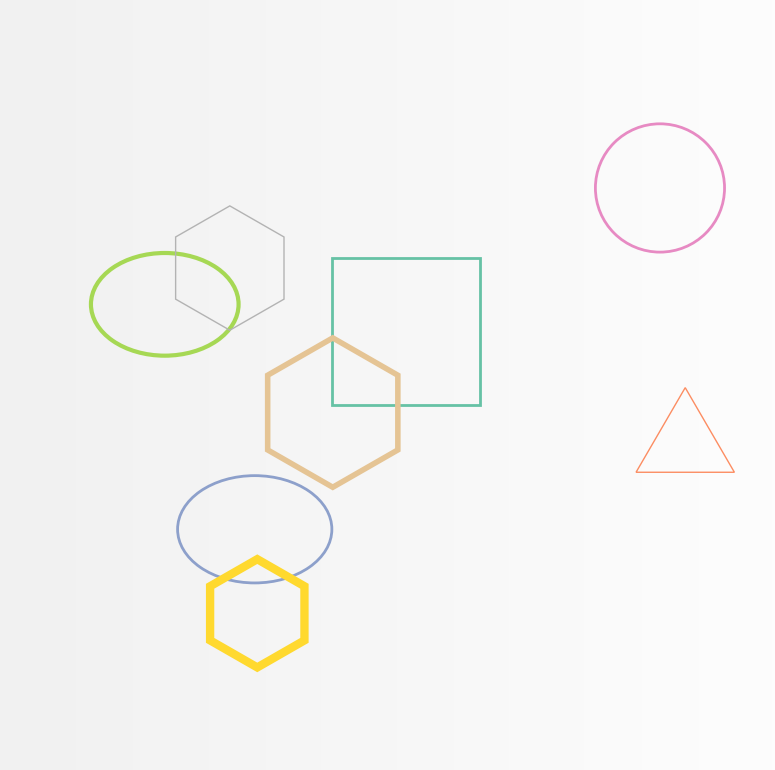[{"shape": "square", "thickness": 1, "radius": 0.48, "center": [0.524, 0.569]}, {"shape": "triangle", "thickness": 0.5, "radius": 0.37, "center": [0.884, 0.423]}, {"shape": "oval", "thickness": 1, "radius": 0.5, "center": [0.329, 0.313]}, {"shape": "circle", "thickness": 1, "radius": 0.42, "center": [0.852, 0.756]}, {"shape": "oval", "thickness": 1.5, "radius": 0.48, "center": [0.213, 0.605]}, {"shape": "hexagon", "thickness": 3, "radius": 0.35, "center": [0.332, 0.203]}, {"shape": "hexagon", "thickness": 2, "radius": 0.48, "center": [0.429, 0.464]}, {"shape": "hexagon", "thickness": 0.5, "radius": 0.4, "center": [0.297, 0.652]}]